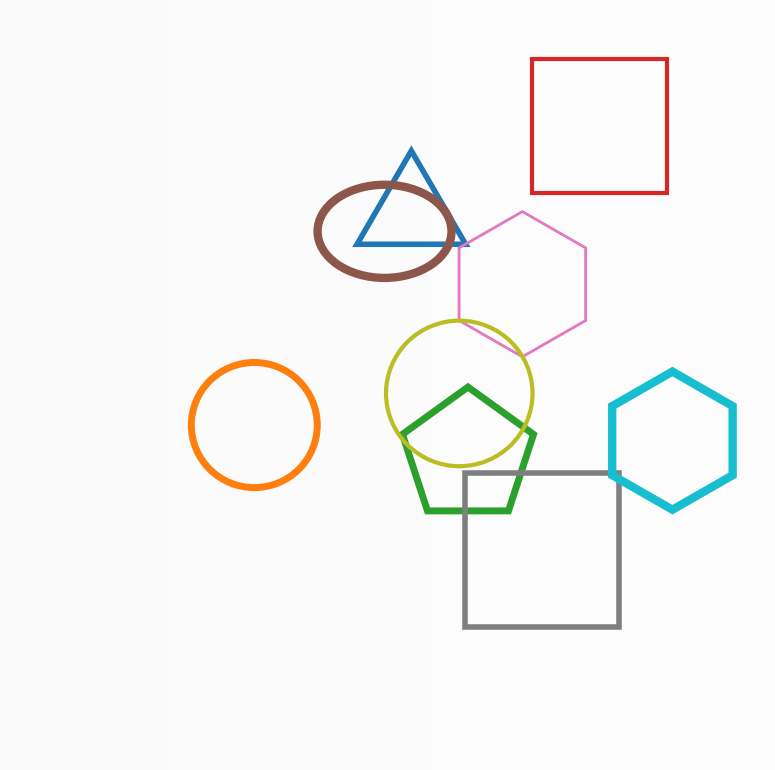[{"shape": "triangle", "thickness": 2, "radius": 0.4, "center": [0.531, 0.723]}, {"shape": "circle", "thickness": 2.5, "radius": 0.41, "center": [0.328, 0.448]}, {"shape": "pentagon", "thickness": 2.5, "radius": 0.44, "center": [0.604, 0.408]}, {"shape": "square", "thickness": 1.5, "radius": 0.44, "center": [0.774, 0.837]}, {"shape": "oval", "thickness": 3, "radius": 0.43, "center": [0.496, 0.7]}, {"shape": "hexagon", "thickness": 1, "radius": 0.47, "center": [0.674, 0.631]}, {"shape": "square", "thickness": 2, "radius": 0.5, "center": [0.699, 0.286]}, {"shape": "circle", "thickness": 1.5, "radius": 0.47, "center": [0.593, 0.489]}, {"shape": "hexagon", "thickness": 3, "radius": 0.45, "center": [0.868, 0.428]}]